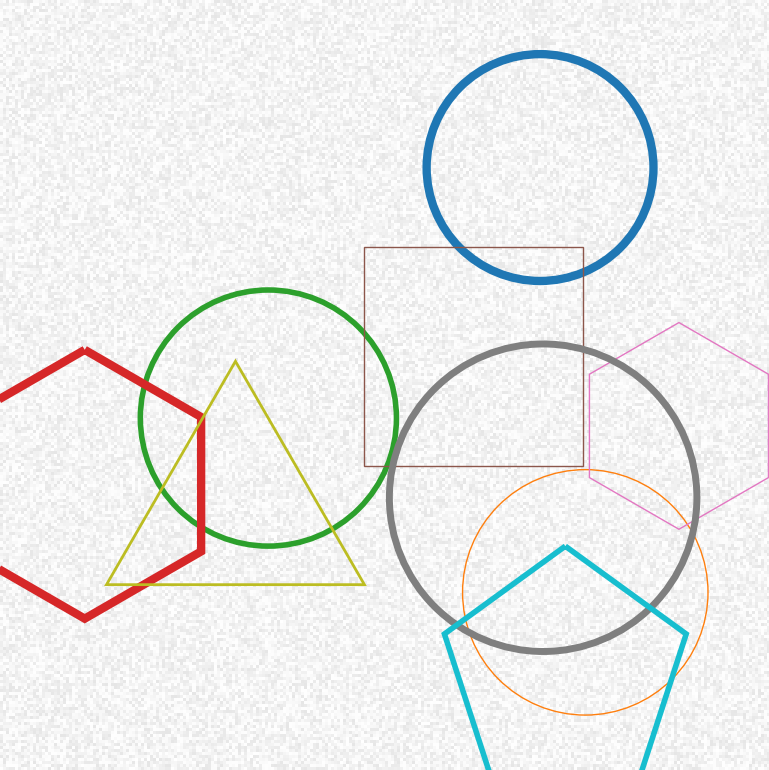[{"shape": "circle", "thickness": 3, "radius": 0.74, "center": [0.701, 0.782]}, {"shape": "circle", "thickness": 0.5, "radius": 0.8, "center": [0.76, 0.231]}, {"shape": "circle", "thickness": 2, "radius": 0.83, "center": [0.349, 0.457]}, {"shape": "hexagon", "thickness": 3, "radius": 0.87, "center": [0.11, 0.371]}, {"shape": "square", "thickness": 0.5, "radius": 0.71, "center": [0.615, 0.537]}, {"shape": "hexagon", "thickness": 0.5, "radius": 0.67, "center": [0.882, 0.447]}, {"shape": "circle", "thickness": 2.5, "radius": 1.0, "center": [0.705, 0.354]}, {"shape": "triangle", "thickness": 1, "radius": 0.97, "center": [0.306, 0.337]}, {"shape": "pentagon", "thickness": 2, "radius": 0.83, "center": [0.734, 0.126]}]